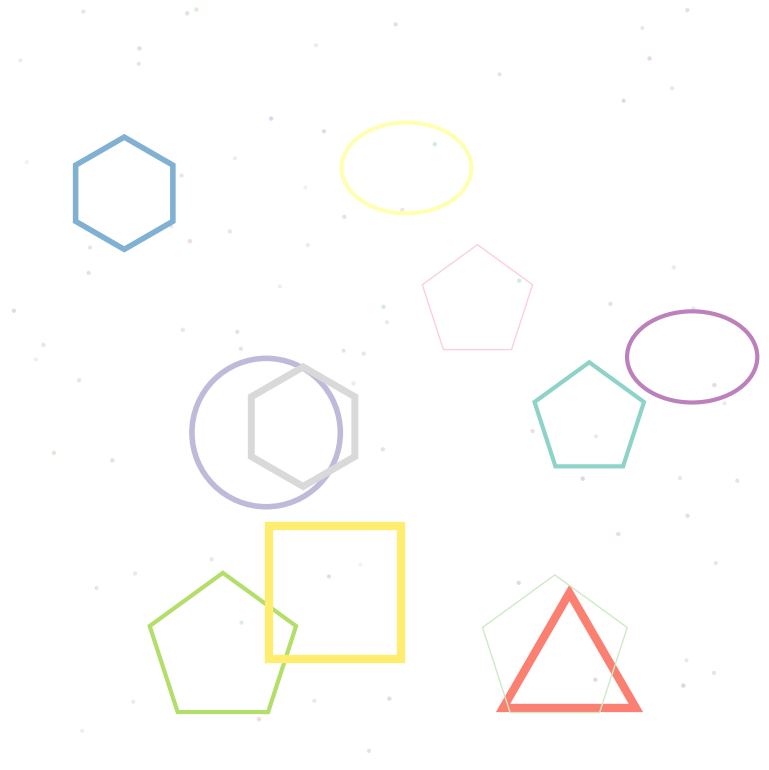[{"shape": "pentagon", "thickness": 1.5, "radius": 0.37, "center": [0.765, 0.455]}, {"shape": "oval", "thickness": 1.5, "radius": 0.42, "center": [0.528, 0.782]}, {"shape": "circle", "thickness": 2, "radius": 0.48, "center": [0.346, 0.438]}, {"shape": "triangle", "thickness": 3, "radius": 0.5, "center": [0.74, 0.13]}, {"shape": "hexagon", "thickness": 2, "radius": 0.36, "center": [0.161, 0.749]}, {"shape": "pentagon", "thickness": 1.5, "radius": 0.5, "center": [0.289, 0.156]}, {"shape": "pentagon", "thickness": 0.5, "radius": 0.38, "center": [0.62, 0.607]}, {"shape": "hexagon", "thickness": 2.5, "radius": 0.39, "center": [0.394, 0.446]}, {"shape": "oval", "thickness": 1.5, "radius": 0.42, "center": [0.899, 0.536]}, {"shape": "pentagon", "thickness": 0.5, "radius": 0.49, "center": [0.721, 0.155]}, {"shape": "square", "thickness": 3, "radius": 0.43, "center": [0.435, 0.231]}]